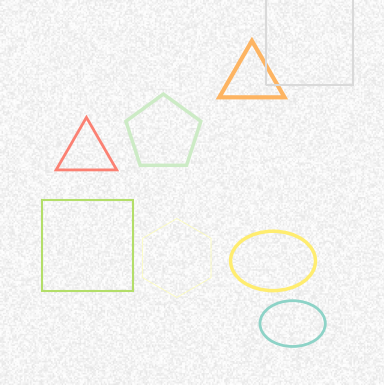[{"shape": "oval", "thickness": 2, "radius": 0.42, "center": [0.76, 0.16]}, {"shape": "hexagon", "thickness": 0.5, "radius": 0.51, "center": [0.459, 0.33]}, {"shape": "triangle", "thickness": 2, "radius": 0.45, "center": [0.225, 0.604]}, {"shape": "triangle", "thickness": 3, "radius": 0.49, "center": [0.654, 0.796]}, {"shape": "square", "thickness": 1.5, "radius": 0.59, "center": [0.226, 0.362]}, {"shape": "square", "thickness": 1.5, "radius": 0.57, "center": [0.803, 0.892]}, {"shape": "pentagon", "thickness": 2.5, "radius": 0.51, "center": [0.424, 0.653]}, {"shape": "oval", "thickness": 2.5, "radius": 0.55, "center": [0.709, 0.322]}]